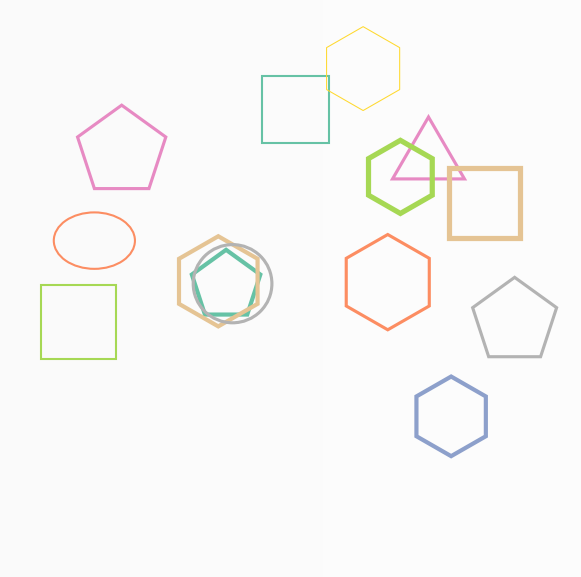[{"shape": "pentagon", "thickness": 2, "radius": 0.31, "center": [0.389, 0.505]}, {"shape": "square", "thickness": 1, "radius": 0.29, "center": [0.508, 0.809]}, {"shape": "hexagon", "thickness": 1.5, "radius": 0.41, "center": [0.667, 0.511]}, {"shape": "oval", "thickness": 1, "radius": 0.35, "center": [0.162, 0.582]}, {"shape": "hexagon", "thickness": 2, "radius": 0.34, "center": [0.776, 0.278]}, {"shape": "triangle", "thickness": 1.5, "radius": 0.36, "center": [0.737, 0.725]}, {"shape": "pentagon", "thickness": 1.5, "radius": 0.4, "center": [0.209, 0.737]}, {"shape": "hexagon", "thickness": 2.5, "radius": 0.32, "center": [0.689, 0.693]}, {"shape": "square", "thickness": 1, "radius": 0.32, "center": [0.135, 0.441]}, {"shape": "hexagon", "thickness": 0.5, "radius": 0.36, "center": [0.625, 0.88]}, {"shape": "hexagon", "thickness": 2, "radius": 0.39, "center": [0.376, 0.512]}, {"shape": "square", "thickness": 2.5, "radius": 0.31, "center": [0.833, 0.647]}, {"shape": "pentagon", "thickness": 1.5, "radius": 0.38, "center": [0.885, 0.443]}, {"shape": "circle", "thickness": 1.5, "radius": 0.34, "center": [0.4, 0.508]}]